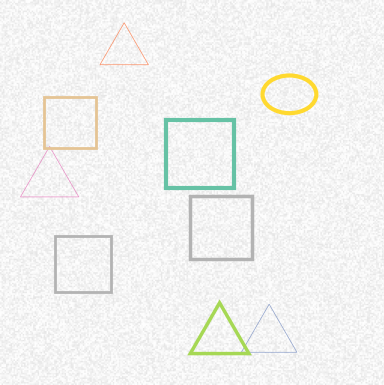[{"shape": "square", "thickness": 3, "radius": 0.44, "center": [0.519, 0.601]}, {"shape": "triangle", "thickness": 0.5, "radius": 0.36, "center": [0.323, 0.868]}, {"shape": "triangle", "thickness": 0.5, "radius": 0.42, "center": [0.699, 0.127]}, {"shape": "triangle", "thickness": 0.5, "radius": 0.44, "center": [0.129, 0.532]}, {"shape": "triangle", "thickness": 2.5, "radius": 0.44, "center": [0.57, 0.126]}, {"shape": "oval", "thickness": 3, "radius": 0.35, "center": [0.752, 0.755]}, {"shape": "square", "thickness": 2, "radius": 0.33, "center": [0.181, 0.682]}, {"shape": "square", "thickness": 2, "radius": 0.36, "center": [0.215, 0.315]}, {"shape": "square", "thickness": 2.5, "radius": 0.41, "center": [0.574, 0.409]}]